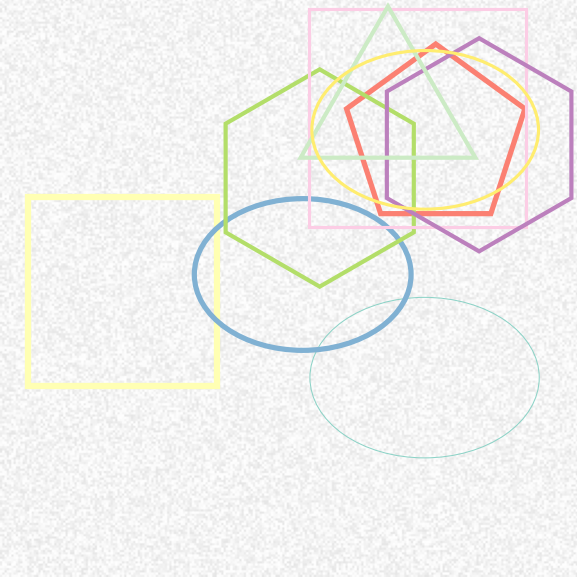[{"shape": "oval", "thickness": 0.5, "radius": 0.99, "center": [0.735, 0.345]}, {"shape": "square", "thickness": 3, "radius": 0.82, "center": [0.213, 0.494]}, {"shape": "pentagon", "thickness": 2.5, "radius": 0.81, "center": [0.755, 0.761]}, {"shape": "oval", "thickness": 2.5, "radius": 0.94, "center": [0.524, 0.524]}, {"shape": "hexagon", "thickness": 2, "radius": 0.94, "center": [0.554, 0.691]}, {"shape": "square", "thickness": 1.5, "radius": 0.94, "center": [0.723, 0.794]}, {"shape": "hexagon", "thickness": 2, "radius": 0.92, "center": [0.83, 0.748]}, {"shape": "triangle", "thickness": 2, "radius": 0.87, "center": [0.672, 0.813]}, {"shape": "oval", "thickness": 1.5, "radius": 0.98, "center": [0.736, 0.774]}]